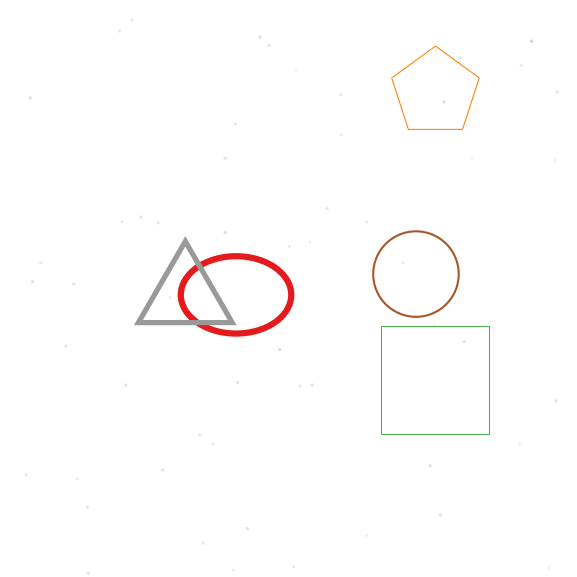[{"shape": "oval", "thickness": 3, "radius": 0.48, "center": [0.409, 0.489]}, {"shape": "square", "thickness": 0.5, "radius": 0.47, "center": [0.754, 0.342]}, {"shape": "pentagon", "thickness": 0.5, "radius": 0.4, "center": [0.754, 0.84]}, {"shape": "circle", "thickness": 1, "radius": 0.37, "center": [0.72, 0.525]}, {"shape": "triangle", "thickness": 2.5, "radius": 0.47, "center": [0.321, 0.487]}]